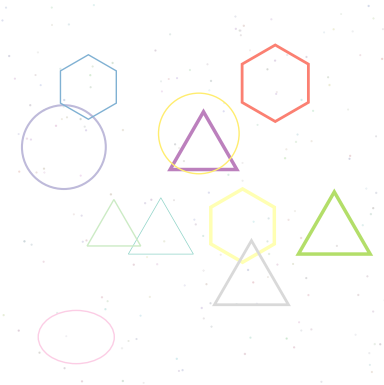[{"shape": "triangle", "thickness": 0.5, "radius": 0.49, "center": [0.418, 0.389]}, {"shape": "hexagon", "thickness": 2.5, "radius": 0.48, "center": [0.63, 0.414]}, {"shape": "circle", "thickness": 1.5, "radius": 0.54, "center": [0.166, 0.618]}, {"shape": "hexagon", "thickness": 2, "radius": 0.5, "center": [0.715, 0.784]}, {"shape": "hexagon", "thickness": 1, "radius": 0.42, "center": [0.23, 0.774]}, {"shape": "triangle", "thickness": 2.5, "radius": 0.54, "center": [0.868, 0.394]}, {"shape": "oval", "thickness": 1, "radius": 0.49, "center": [0.198, 0.125]}, {"shape": "triangle", "thickness": 2, "radius": 0.56, "center": [0.653, 0.264]}, {"shape": "triangle", "thickness": 2.5, "radius": 0.5, "center": [0.529, 0.61]}, {"shape": "triangle", "thickness": 1, "radius": 0.4, "center": [0.296, 0.401]}, {"shape": "circle", "thickness": 1, "radius": 0.52, "center": [0.516, 0.653]}]